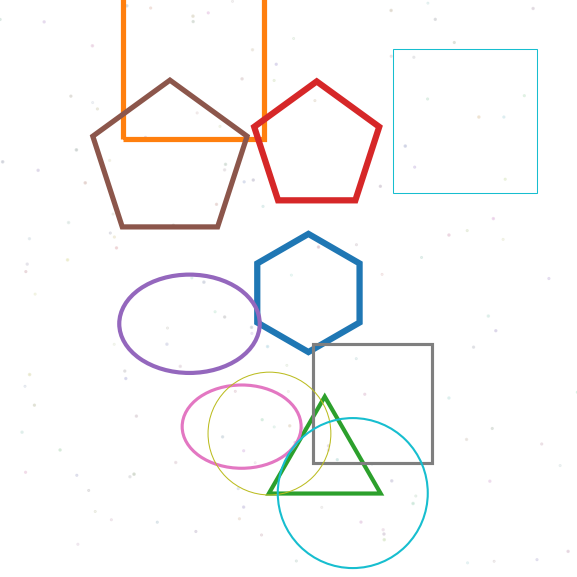[{"shape": "hexagon", "thickness": 3, "radius": 0.51, "center": [0.534, 0.492]}, {"shape": "square", "thickness": 2.5, "radius": 0.61, "center": [0.335, 0.881]}, {"shape": "triangle", "thickness": 2, "radius": 0.56, "center": [0.562, 0.2]}, {"shape": "pentagon", "thickness": 3, "radius": 0.57, "center": [0.548, 0.744]}, {"shape": "oval", "thickness": 2, "radius": 0.61, "center": [0.328, 0.438]}, {"shape": "pentagon", "thickness": 2.5, "radius": 0.7, "center": [0.294, 0.72]}, {"shape": "oval", "thickness": 1.5, "radius": 0.51, "center": [0.418, 0.26]}, {"shape": "square", "thickness": 1.5, "radius": 0.51, "center": [0.646, 0.301]}, {"shape": "circle", "thickness": 0.5, "radius": 0.53, "center": [0.467, 0.248]}, {"shape": "circle", "thickness": 1, "radius": 0.65, "center": [0.611, 0.145]}, {"shape": "square", "thickness": 0.5, "radius": 0.62, "center": [0.805, 0.789]}]